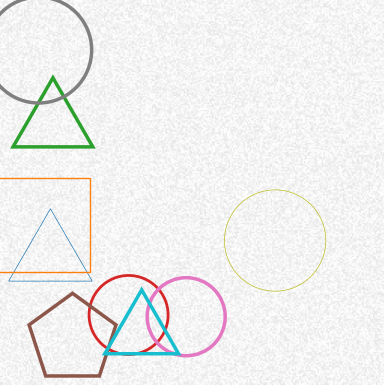[{"shape": "triangle", "thickness": 0.5, "radius": 0.63, "center": [0.131, 0.332]}, {"shape": "square", "thickness": 1, "radius": 0.61, "center": [0.112, 0.415]}, {"shape": "triangle", "thickness": 2.5, "radius": 0.6, "center": [0.137, 0.678]}, {"shape": "circle", "thickness": 2, "radius": 0.51, "center": [0.334, 0.182]}, {"shape": "pentagon", "thickness": 2.5, "radius": 0.59, "center": [0.188, 0.119]}, {"shape": "circle", "thickness": 2.5, "radius": 0.51, "center": [0.484, 0.177]}, {"shape": "circle", "thickness": 2.5, "radius": 0.69, "center": [0.101, 0.87]}, {"shape": "circle", "thickness": 0.5, "radius": 0.66, "center": [0.715, 0.375]}, {"shape": "triangle", "thickness": 2.5, "radius": 0.55, "center": [0.368, 0.136]}]